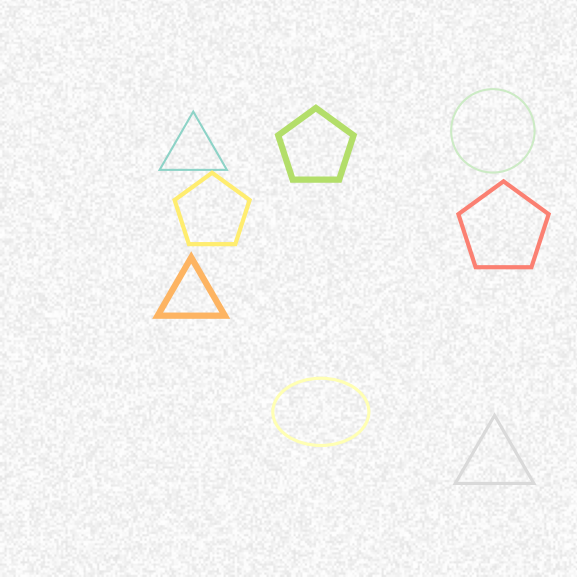[{"shape": "triangle", "thickness": 1, "radius": 0.34, "center": [0.335, 0.739]}, {"shape": "oval", "thickness": 1.5, "radius": 0.42, "center": [0.556, 0.286]}, {"shape": "pentagon", "thickness": 2, "radius": 0.41, "center": [0.872, 0.603]}, {"shape": "triangle", "thickness": 3, "radius": 0.34, "center": [0.331, 0.486]}, {"shape": "pentagon", "thickness": 3, "radius": 0.34, "center": [0.547, 0.744]}, {"shape": "triangle", "thickness": 1.5, "radius": 0.39, "center": [0.856, 0.201]}, {"shape": "circle", "thickness": 1, "radius": 0.36, "center": [0.853, 0.773]}, {"shape": "pentagon", "thickness": 2, "radius": 0.34, "center": [0.367, 0.632]}]